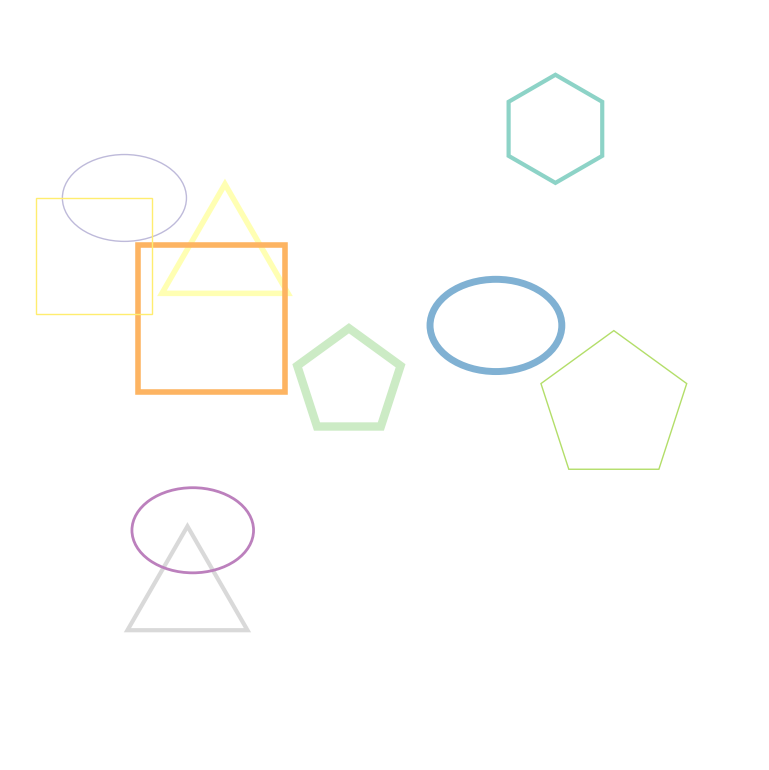[{"shape": "hexagon", "thickness": 1.5, "radius": 0.35, "center": [0.721, 0.833]}, {"shape": "triangle", "thickness": 2, "radius": 0.47, "center": [0.292, 0.666]}, {"shape": "oval", "thickness": 0.5, "radius": 0.4, "center": [0.162, 0.743]}, {"shape": "oval", "thickness": 2.5, "radius": 0.43, "center": [0.644, 0.577]}, {"shape": "square", "thickness": 2, "radius": 0.48, "center": [0.275, 0.587]}, {"shape": "pentagon", "thickness": 0.5, "radius": 0.5, "center": [0.797, 0.471]}, {"shape": "triangle", "thickness": 1.5, "radius": 0.45, "center": [0.243, 0.227]}, {"shape": "oval", "thickness": 1, "radius": 0.39, "center": [0.25, 0.311]}, {"shape": "pentagon", "thickness": 3, "radius": 0.35, "center": [0.453, 0.503]}, {"shape": "square", "thickness": 0.5, "radius": 0.38, "center": [0.122, 0.667]}]